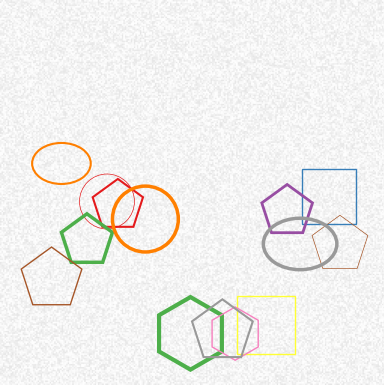[{"shape": "pentagon", "thickness": 1.5, "radius": 0.34, "center": [0.306, 0.466]}, {"shape": "circle", "thickness": 0.5, "radius": 0.36, "center": [0.278, 0.477]}, {"shape": "square", "thickness": 1, "radius": 0.36, "center": [0.854, 0.489]}, {"shape": "pentagon", "thickness": 2.5, "radius": 0.35, "center": [0.226, 0.375]}, {"shape": "hexagon", "thickness": 3, "radius": 0.47, "center": [0.495, 0.134]}, {"shape": "pentagon", "thickness": 2, "radius": 0.35, "center": [0.746, 0.452]}, {"shape": "oval", "thickness": 1.5, "radius": 0.38, "center": [0.16, 0.575]}, {"shape": "circle", "thickness": 2.5, "radius": 0.43, "center": [0.378, 0.431]}, {"shape": "square", "thickness": 1, "radius": 0.37, "center": [0.691, 0.156]}, {"shape": "pentagon", "thickness": 0.5, "radius": 0.38, "center": [0.883, 0.365]}, {"shape": "pentagon", "thickness": 1, "radius": 0.41, "center": [0.134, 0.275]}, {"shape": "hexagon", "thickness": 1, "radius": 0.35, "center": [0.611, 0.134]}, {"shape": "pentagon", "thickness": 1.5, "radius": 0.41, "center": [0.578, 0.14]}, {"shape": "oval", "thickness": 2.5, "radius": 0.48, "center": [0.779, 0.366]}]